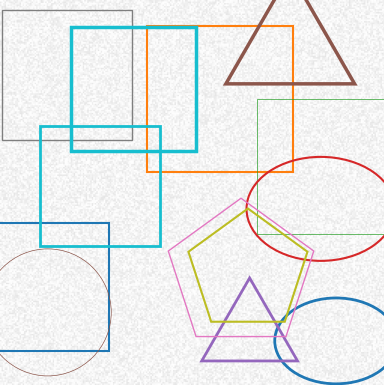[{"shape": "oval", "thickness": 2, "radius": 0.8, "center": [0.873, 0.115]}, {"shape": "square", "thickness": 1.5, "radius": 0.83, "center": [0.115, 0.255]}, {"shape": "square", "thickness": 1.5, "radius": 0.95, "center": [0.572, 0.743]}, {"shape": "square", "thickness": 0.5, "radius": 0.88, "center": [0.844, 0.568]}, {"shape": "oval", "thickness": 1.5, "radius": 0.96, "center": [0.833, 0.457]}, {"shape": "triangle", "thickness": 2, "radius": 0.72, "center": [0.648, 0.134]}, {"shape": "triangle", "thickness": 2.5, "radius": 0.97, "center": [0.754, 0.879]}, {"shape": "circle", "thickness": 0.5, "radius": 0.82, "center": [0.124, 0.189]}, {"shape": "pentagon", "thickness": 1, "radius": 0.99, "center": [0.626, 0.287]}, {"shape": "square", "thickness": 1, "radius": 0.84, "center": [0.173, 0.805]}, {"shape": "pentagon", "thickness": 1.5, "radius": 0.81, "center": [0.644, 0.296]}, {"shape": "square", "thickness": 2, "radius": 0.78, "center": [0.26, 0.517]}, {"shape": "square", "thickness": 2.5, "radius": 0.81, "center": [0.347, 0.769]}]